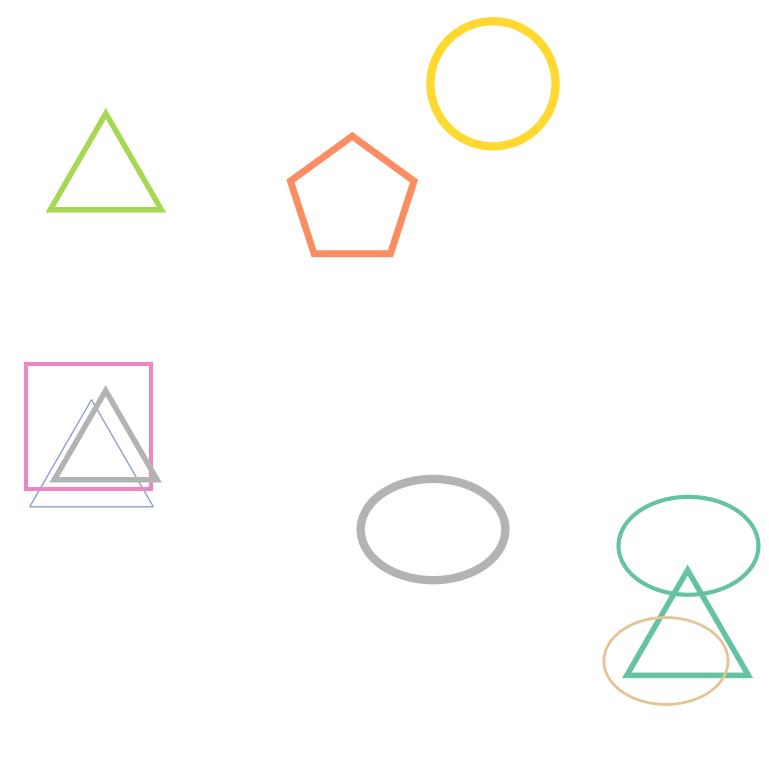[{"shape": "oval", "thickness": 1.5, "radius": 0.45, "center": [0.894, 0.291]}, {"shape": "triangle", "thickness": 2, "radius": 0.46, "center": [0.893, 0.168]}, {"shape": "pentagon", "thickness": 2.5, "radius": 0.42, "center": [0.457, 0.739]}, {"shape": "triangle", "thickness": 0.5, "radius": 0.46, "center": [0.119, 0.388]}, {"shape": "square", "thickness": 1.5, "radius": 0.41, "center": [0.115, 0.446]}, {"shape": "triangle", "thickness": 2, "radius": 0.42, "center": [0.137, 0.769]}, {"shape": "circle", "thickness": 3, "radius": 0.41, "center": [0.64, 0.891]}, {"shape": "oval", "thickness": 1, "radius": 0.4, "center": [0.865, 0.142]}, {"shape": "triangle", "thickness": 2, "radius": 0.39, "center": [0.137, 0.416]}, {"shape": "oval", "thickness": 3, "radius": 0.47, "center": [0.562, 0.312]}]